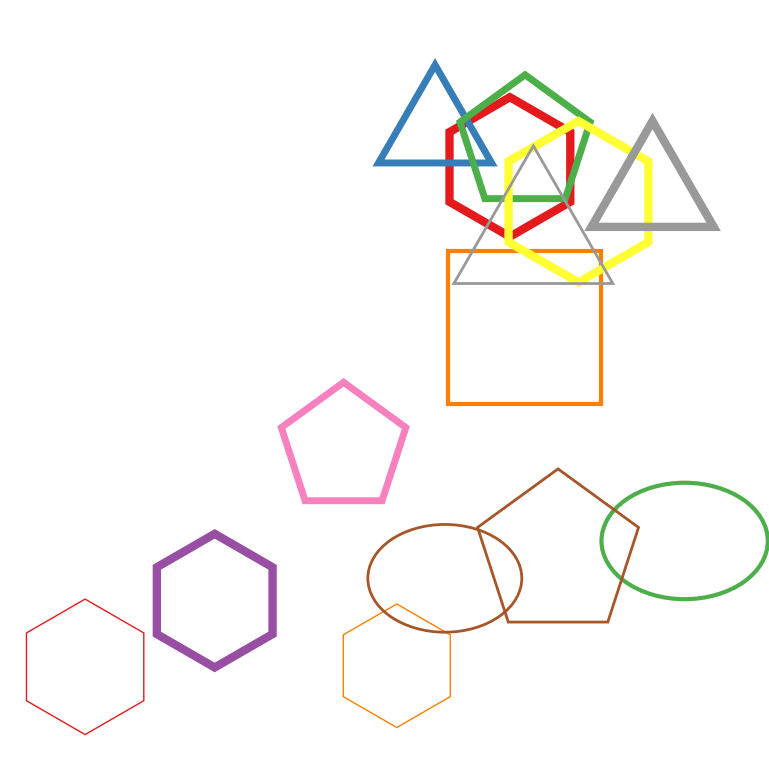[{"shape": "hexagon", "thickness": 3, "radius": 0.45, "center": [0.662, 0.783]}, {"shape": "hexagon", "thickness": 0.5, "radius": 0.44, "center": [0.111, 0.134]}, {"shape": "triangle", "thickness": 2.5, "radius": 0.42, "center": [0.565, 0.831]}, {"shape": "pentagon", "thickness": 2.5, "radius": 0.44, "center": [0.682, 0.814]}, {"shape": "oval", "thickness": 1.5, "radius": 0.54, "center": [0.889, 0.297]}, {"shape": "hexagon", "thickness": 3, "radius": 0.43, "center": [0.279, 0.22]}, {"shape": "hexagon", "thickness": 0.5, "radius": 0.4, "center": [0.515, 0.135]}, {"shape": "square", "thickness": 1.5, "radius": 0.5, "center": [0.681, 0.575]}, {"shape": "hexagon", "thickness": 3, "radius": 0.52, "center": [0.751, 0.738]}, {"shape": "pentagon", "thickness": 1, "radius": 0.55, "center": [0.725, 0.281]}, {"shape": "oval", "thickness": 1, "radius": 0.5, "center": [0.578, 0.249]}, {"shape": "pentagon", "thickness": 2.5, "radius": 0.43, "center": [0.446, 0.418]}, {"shape": "triangle", "thickness": 3, "radius": 0.46, "center": [0.847, 0.751]}, {"shape": "triangle", "thickness": 1, "radius": 0.6, "center": [0.693, 0.691]}]